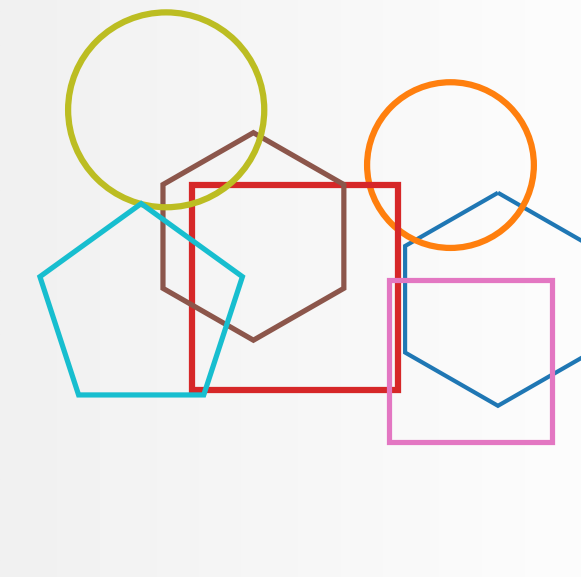[{"shape": "hexagon", "thickness": 2, "radius": 0.92, "center": [0.857, 0.481]}, {"shape": "circle", "thickness": 3, "radius": 0.72, "center": [0.775, 0.713]}, {"shape": "square", "thickness": 3, "radius": 0.89, "center": [0.508, 0.501]}, {"shape": "hexagon", "thickness": 2.5, "radius": 0.9, "center": [0.436, 0.59]}, {"shape": "square", "thickness": 2.5, "radius": 0.7, "center": [0.809, 0.375]}, {"shape": "circle", "thickness": 3, "radius": 0.84, "center": [0.286, 0.809]}, {"shape": "pentagon", "thickness": 2.5, "radius": 0.92, "center": [0.243, 0.463]}]